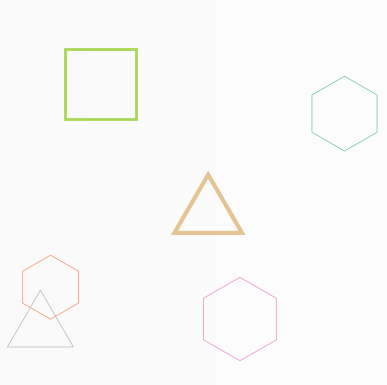[{"shape": "hexagon", "thickness": 0.5, "radius": 0.49, "center": [0.889, 0.705]}, {"shape": "hexagon", "thickness": 0.5, "radius": 0.42, "center": [0.13, 0.254]}, {"shape": "hexagon", "thickness": 0.5, "radius": 0.54, "center": [0.619, 0.171]}, {"shape": "square", "thickness": 2, "radius": 0.46, "center": [0.259, 0.782]}, {"shape": "triangle", "thickness": 3, "radius": 0.5, "center": [0.537, 0.445]}, {"shape": "triangle", "thickness": 0.5, "radius": 0.49, "center": [0.104, 0.148]}]